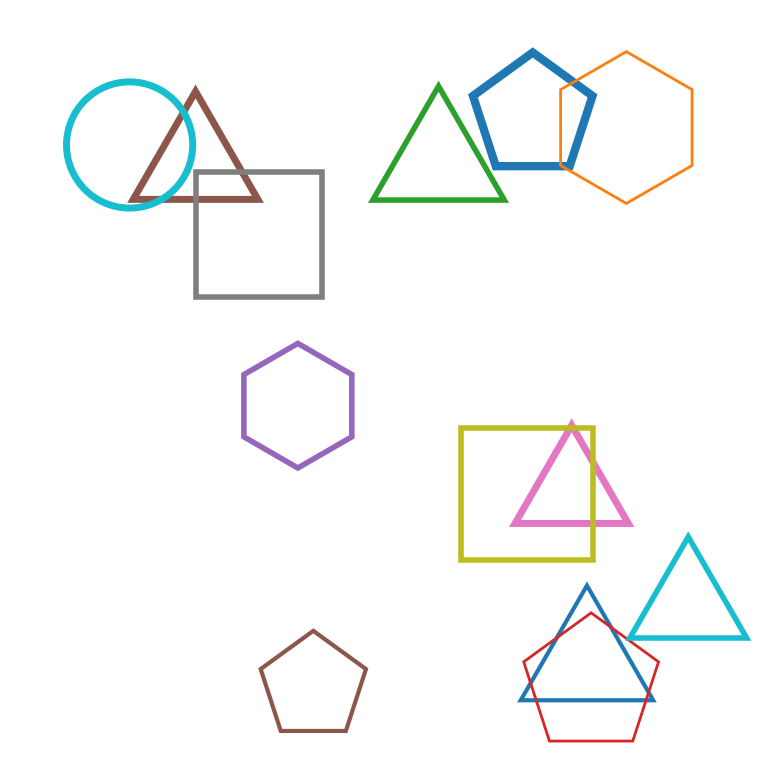[{"shape": "pentagon", "thickness": 3, "radius": 0.41, "center": [0.692, 0.85]}, {"shape": "triangle", "thickness": 1.5, "radius": 0.5, "center": [0.762, 0.14]}, {"shape": "hexagon", "thickness": 1, "radius": 0.49, "center": [0.813, 0.834]}, {"shape": "triangle", "thickness": 2, "radius": 0.49, "center": [0.57, 0.789]}, {"shape": "pentagon", "thickness": 1, "radius": 0.46, "center": [0.768, 0.112]}, {"shape": "hexagon", "thickness": 2, "radius": 0.4, "center": [0.387, 0.473]}, {"shape": "pentagon", "thickness": 1.5, "radius": 0.36, "center": [0.407, 0.109]}, {"shape": "triangle", "thickness": 2.5, "radius": 0.47, "center": [0.254, 0.788]}, {"shape": "triangle", "thickness": 2.5, "radius": 0.42, "center": [0.742, 0.363]}, {"shape": "square", "thickness": 2, "radius": 0.41, "center": [0.337, 0.695]}, {"shape": "square", "thickness": 2, "radius": 0.43, "center": [0.685, 0.358]}, {"shape": "triangle", "thickness": 2, "radius": 0.44, "center": [0.894, 0.215]}, {"shape": "circle", "thickness": 2.5, "radius": 0.41, "center": [0.168, 0.812]}]